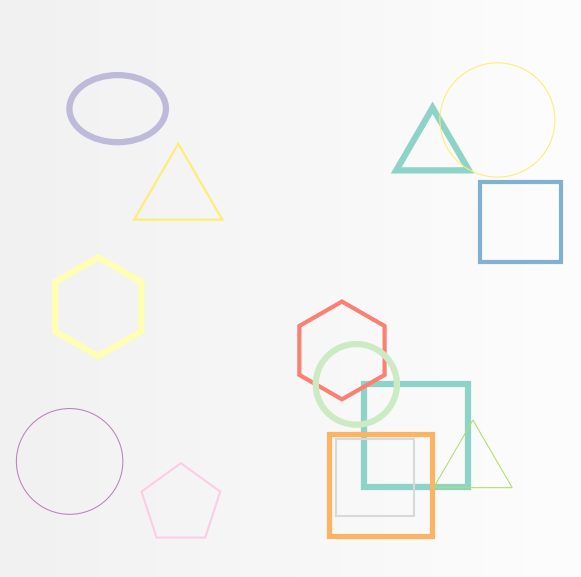[{"shape": "square", "thickness": 3, "radius": 0.45, "center": [0.716, 0.245]}, {"shape": "triangle", "thickness": 3, "radius": 0.36, "center": [0.744, 0.74]}, {"shape": "hexagon", "thickness": 3, "radius": 0.43, "center": [0.169, 0.468]}, {"shape": "oval", "thickness": 3, "radius": 0.42, "center": [0.202, 0.811]}, {"shape": "hexagon", "thickness": 2, "radius": 0.42, "center": [0.588, 0.392]}, {"shape": "square", "thickness": 2, "radius": 0.35, "center": [0.895, 0.614]}, {"shape": "square", "thickness": 2.5, "radius": 0.44, "center": [0.655, 0.159]}, {"shape": "triangle", "thickness": 0.5, "radius": 0.39, "center": [0.814, 0.194]}, {"shape": "pentagon", "thickness": 1, "radius": 0.36, "center": [0.311, 0.126]}, {"shape": "square", "thickness": 1, "radius": 0.34, "center": [0.646, 0.172]}, {"shape": "circle", "thickness": 0.5, "radius": 0.46, "center": [0.12, 0.2]}, {"shape": "circle", "thickness": 3, "radius": 0.35, "center": [0.613, 0.334]}, {"shape": "circle", "thickness": 0.5, "radius": 0.49, "center": [0.856, 0.791]}, {"shape": "triangle", "thickness": 1, "radius": 0.44, "center": [0.307, 0.663]}]